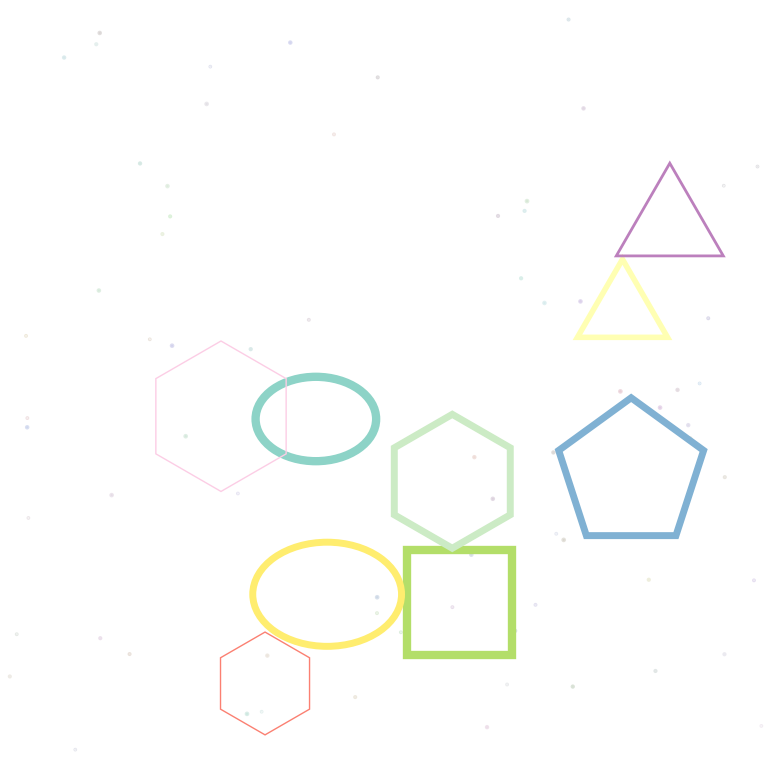[{"shape": "oval", "thickness": 3, "radius": 0.39, "center": [0.41, 0.456]}, {"shape": "triangle", "thickness": 2, "radius": 0.34, "center": [0.808, 0.596]}, {"shape": "hexagon", "thickness": 0.5, "radius": 0.33, "center": [0.344, 0.112]}, {"shape": "pentagon", "thickness": 2.5, "radius": 0.49, "center": [0.82, 0.384]}, {"shape": "square", "thickness": 3, "radius": 0.34, "center": [0.597, 0.217]}, {"shape": "hexagon", "thickness": 0.5, "radius": 0.49, "center": [0.287, 0.459]}, {"shape": "triangle", "thickness": 1, "radius": 0.4, "center": [0.87, 0.708]}, {"shape": "hexagon", "thickness": 2.5, "radius": 0.43, "center": [0.587, 0.375]}, {"shape": "oval", "thickness": 2.5, "radius": 0.48, "center": [0.425, 0.228]}]